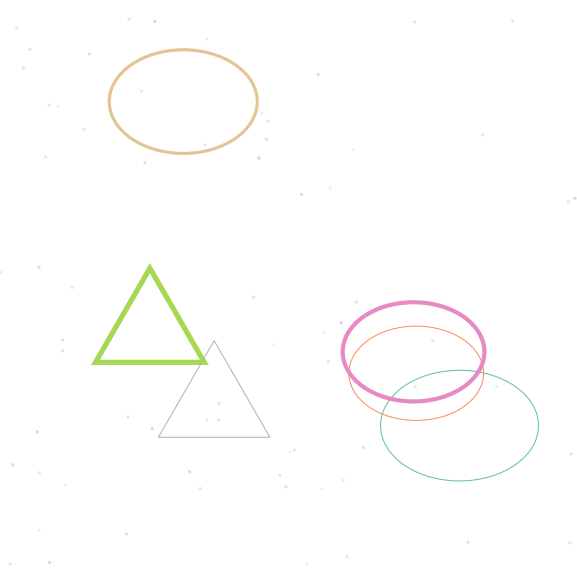[{"shape": "oval", "thickness": 0.5, "radius": 0.68, "center": [0.796, 0.262]}, {"shape": "oval", "thickness": 0.5, "radius": 0.58, "center": [0.721, 0.353]}, {"shape": "oval", "thickness": 2, "radius": 0.61, "center": [0.716, 0.39]}, {"shape": "triangle", "thickness": 2.5, "radius": 0.54, "center": [0.26, 0.426]}, {"shape": "oval", "thickness": 1.5, "radius": 0.64, "center": [0.317, 0.823]}, {"shape": "triangle", "thickness": 0.5, "radius": 0.56, "center": [0.371, 0.298]}]